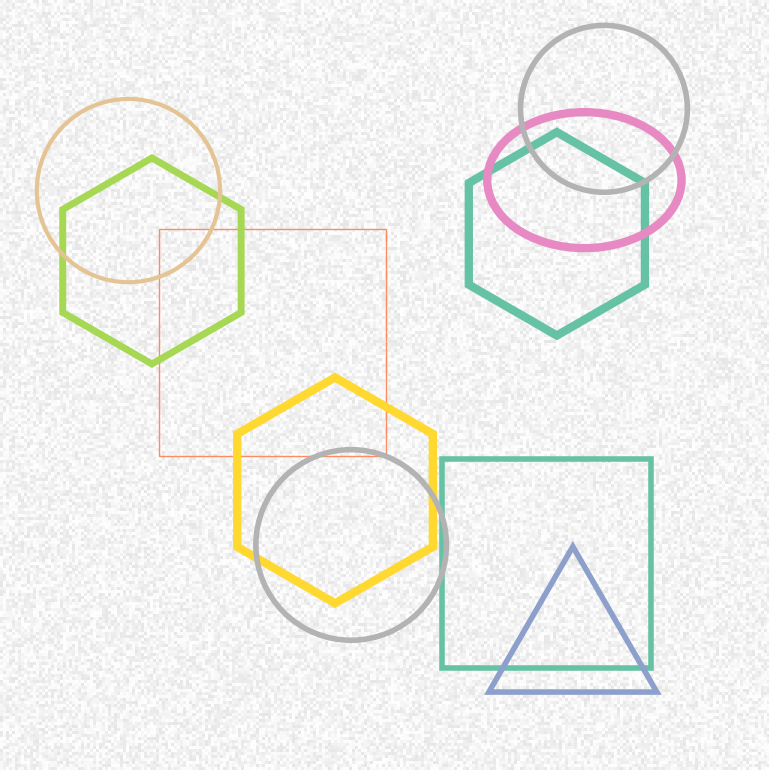[{"shape": "hexagon", "thickness": 3, "radius": 0.66, "center": [0.723, 0.696]}, {"shape": "square", "thickness": 2, "radius": 0.68, "center": [0.71, 0.268]}, {"shape": "square", "thickness": 0.5, "radius": 0.74, "center": [0.354, 0.555]}, {"shape": "triangle", "thickness": 2, "radius": 0.63, "center": [0.744, 0.164]}, {"shape": "oval", "thickness": 3, "radius": 0.63, "center": [0.759, 0.766]}, {"shape": "hexagon", "thickness": 2.5, "radius": 0.67, "center": [0.197, 0.661]}, {"shape": "hexagon", "thickness": 3, "radius": 0.73, "center": [0.435, 0.363]}, {"shape": "circle", "thickness": 1.5, "radius": 0.6, "center": [0.167, 0.752]}, {"shape": "circle", "thickness": 2, "radius": 0.54, "center": [0.784, 0.859]}, {"shape": "circle", "thickness": 2, "radius": 0.62, "center": [0.456, 0.292]}]